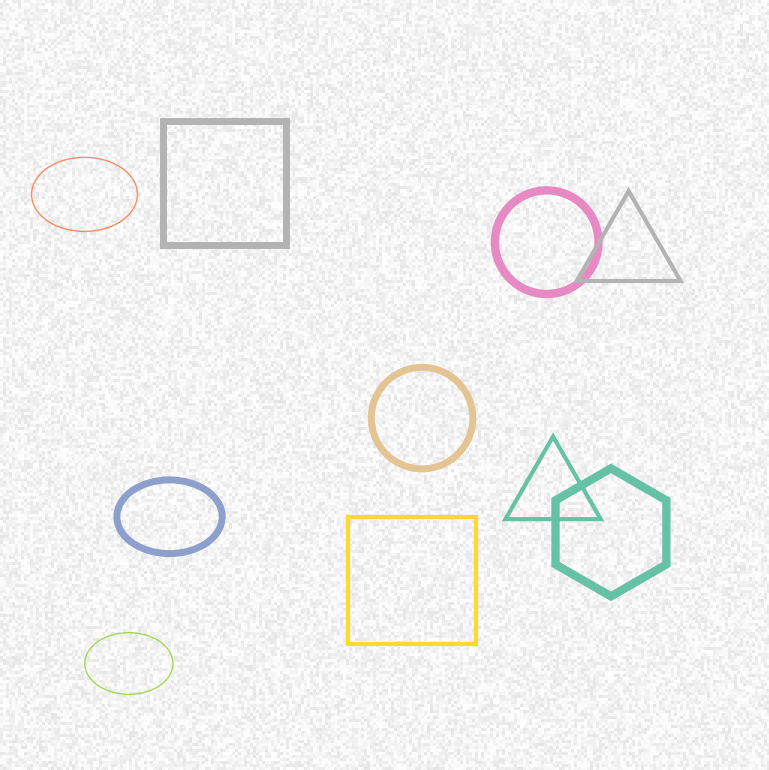[{"shape": "triangle", "thickness": 1.5, "radius": 0.36, "center": [0.718, 0.362]}, {"shape": "hexagon", "thickness": 3, "radius": 0.42, "center": [0.793, 0.309]}, {"shape": "oval", "thickness": 0.5, "radius": 0.34, "center": [0.11, 0.748]}, {"shape": "oval", "thickness": 2.5, "radius": 0.34, "center": [0.22, 0.329]}, {"shape": "circle", "thickness": 3, "radius": 0.34, "center": [0.71, 0.685]}, {"shape": "oval", "thickness": 0.5, "radius": 0.29, "center": [0.167, 0.138]}, {"shape": "square", "thickness": 1.5, "radius": 0.41, "center": [0.535, 0.246]}, {"shape": "circle", "thickness": 2.5, "radius": 0.33, "center": [0.548, 0.457]}, {"shape": "square", "thickness": 2.5, "radius": 0.4, "center": [0.292, 0.763]}, {"shape": "triangle", "thickness": 1.5, "radius": 0.39, "center": [0.816, 0.674]}]